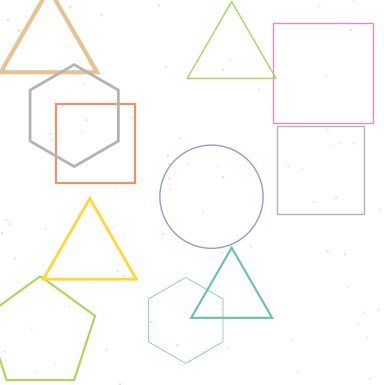[{"shape": "triangle", "thickness": 1.5, "radius": 0.61, "center": [0.602, 0.235]}, {"shape": "hexagon", "thickness": 0.5, "radius": 0.56, "center": [0.483, 0.168]}, {"shape": "square", "thickness": 1.5, "radius": 0.51, "center": [0.249, 0.628]}, {"shape": "circle", "thickness": 1, "radius": 0.67, "center": [0.549, 0.489]}, {"shape": "square", "thickness": 1, "radius": 0.65, "center": [0.838, 0.811]}, {"shape": "triangle", "thickness": 1, "radius": 0.67, "center": [0.602, 0.863]}, {"shape": "pentagon", "thickness": 1.5, "radius": 0.75, "center": [0.105, 0.134]}, {"shape": "triangle", "thickness": 2, "radius": 0.7, "center": [0.233, 0.345]}, {"shape": "triangle", "thickness": 3, "radius": 0.72, "center": [0.127, 0.885]}, {"shape": "square", "thickness": 1, "radius": 0.57, "center": [0.833, 0.558]}, {"shape": "hexagon", "thickness": 2, "radius": 0.66, "center": [0.193, 0.7]}]